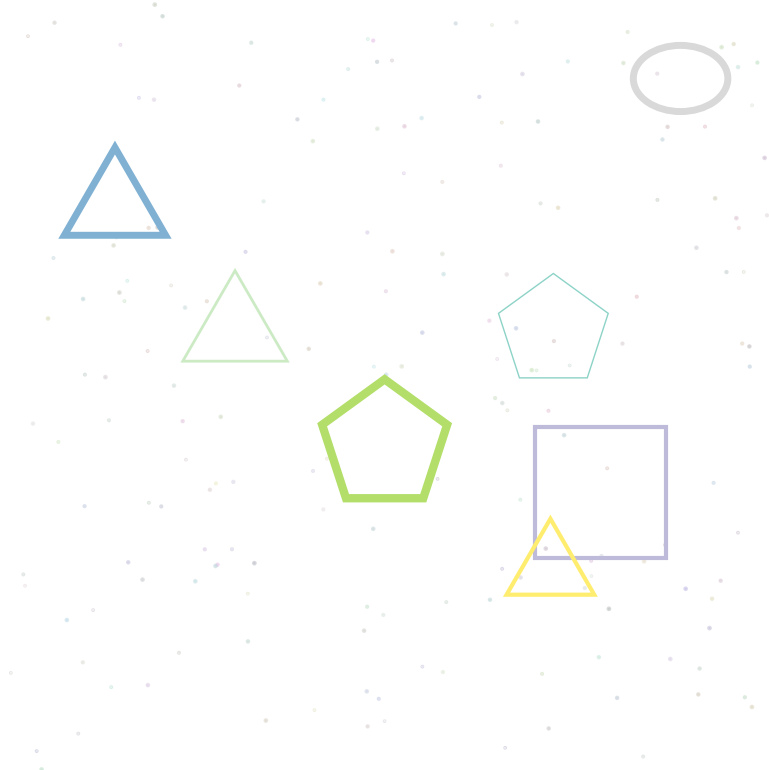[{"shape": "pentagon", "thickness": 0.5, "radius": 0.37, "center": [0.719, 0.57]}, {"shape": "square", "thickness": 1.5, "radius": 0.43, "center": [0.78, 0.36]}, {"shape": "triangle", "thickness": 2.5, "radius": 0.38, "center": [0.149, 0.732]}, {"shape": "pentagon", "thickness": 3, "radius": 0.43, "center": [0.5, 0.422]}, {"shape": "oval", "thickness": 2.5, "radius": 0.31, "center": [0.884, 0.898]}, {"shape": "triangle", "thickness": 1, "radius": 0.39, "center": [0.305, 0.57]}, {"shape": "triangle", "thickness": 1.5, "radius": 0.33, "center": [0.715, 0.261]}]